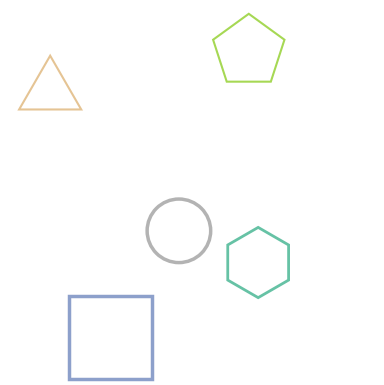[{"shape": "hexagon", "thickness": 2, "radius": 0.46, "center": [0.671, 0.318]}, {"shape": "square", "thickness": 2.5, "radius": 0.54, "center": [0.286, 0.124]}, {"shape": "pentagon", "thickness": 1.5, "radius": 0.49, "center": [0.646, 0.867]}, {"shape": "triangle", "thickness": 1.5, "radius": 0.47, "center": [0.13, 0.762]}, {"shape": "circle", "thickness": 2.5, "radius": 0.41, "center": [0.465, 0.4]}]